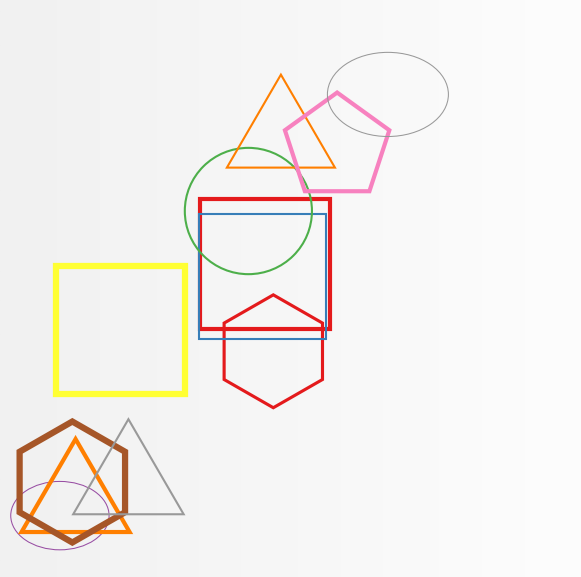[{"shape": "square", "thickness": 2, "radius": 0.56, "center": [0.456, 0.542]}, {"shape": "hexagon", "thickness": 1.5, "radius": 0.49, "center": [0.47, 0.391]}, {"shape": "square", "thickness": 1, "radius": 0.54, "center": [0.452, 0.52]}, {"shape": "circle", "thickness": 1, "radius": 0.55, "center": [0.427, 0.634]}, {"shape": "oval", "thickness": 0.5, "radius": 0.42, "center": [0.103, 0.106]}, {"shape": "triangle", "thickness": 2, "radius": 0.54, "center": [0.13, 0.132]}, {"shape": "triangle", "thickness": 1, "radius": 0.54, "center": [0.483, 0.763]}, {"shape": "square", "thickness": 3, "radius": 0.55, "center": [0.207, 0.428]}, {"shape": "hexagon", "thickness": 3, "radius": 0.52, "center": [0.124, 0.165]}, {"shape": "pentagon", "thickness": 2, "radius": 0.47, "center": [0.58, 0.744]}, {"shape": "oval", "thickness": 0.5, "radius": 0.52, "center": [0.667, 0.836]}, {"shape": "triangle", "thickness": 1, "radius": 0.55, "center": [0.221, 0.164]}]